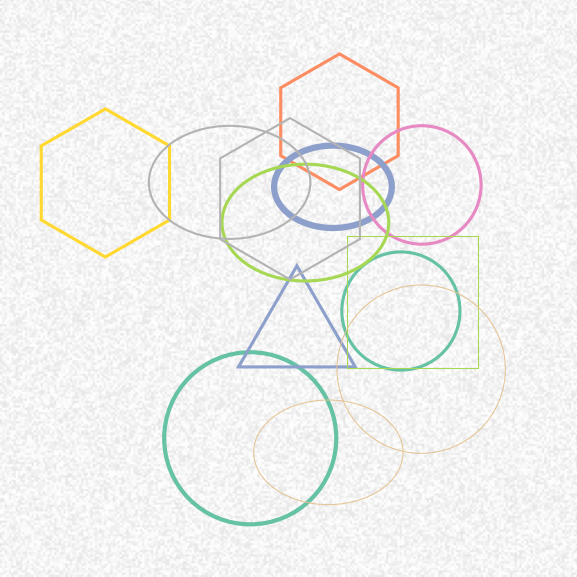[{"shape": "circle", "thickness": 2, "radius": 0.75, "center": [0.433, 0.24]}, {"shape": "circle", "thickness": 1.5, "radius": 0.51, "center": [0.694, 0.461]}, {"shape": "hexagon", "thickness": 1.5, "radius": 0.59, "center": [0.588, 0.788]}, {"shape": "oval", "thickness": 3, "radius": 0.51, "center": [0.577, 0.676]}, {"shape": "triangle", "thickness": 1.5, "radius": 0.58, "center": [0.514, 0.422]}, {"shape": "circle", "thickness": 1.5, "radius": 0.51, "center": [0.73, 0.679]}, {"shape": "square", "thickness": 0.5, "radius": 0.57, "center": [0.714, 0.477]}, {"shape": "oval", "thickness": 1.5, "radius": 0.72, "center": [0.529, 0.614]}, {"shape": "hexagon", "thickness": 1.5, "radius": 0.64, "center": [0.182, 0.682]}, {"shape": "oval", "thickness": 0.5, "radius": 0.65, "center": [0.569, 0.216]}, {"shape": "circle", "thickness": 0.5, "radius": 0.73, "center": [0.729, 0.36]}, {"shape": "hexagon", "thickness": 1, "radius": 0.7, "center": [0.502, 0.655]}, {"shape": "oval", "thickness": 1, "radius": 0.7, "center": [0.398, 0.683]}]